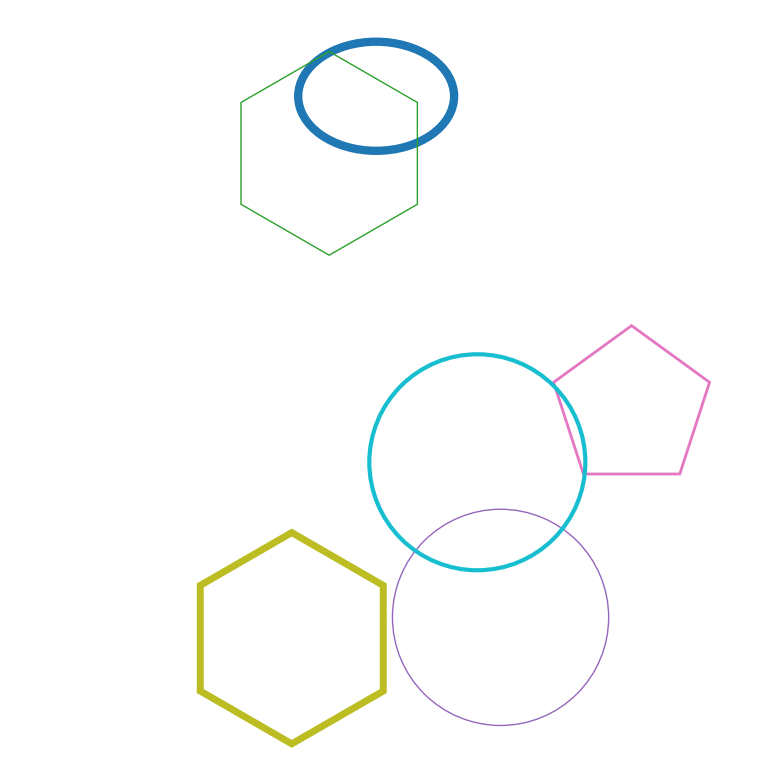[{"shape": "oval", "thickness": 3, "radius": 0.51, "center": [0.489, 0.875]}, {"shape": "hexagon", "thickness": 0.5, "radius": 0.66, "center": [0.428, 0.801]}, {"shape": "circle", "thickness": 0.5, "radius": 0.7, "center": [0.65, 0.198]}, {"shape": "pentagon", "thickness": 1, "radius": 0.53, "center": [0.82, 0.471]}, {"shape": "hexagon", "thickness": 2.5, "radius": 0.69, "center": [0.379, 0.171]}, {"shape": "circle", "thickness": 1.5, "radius": 0.7, "center": [0.62, 0.4]}]